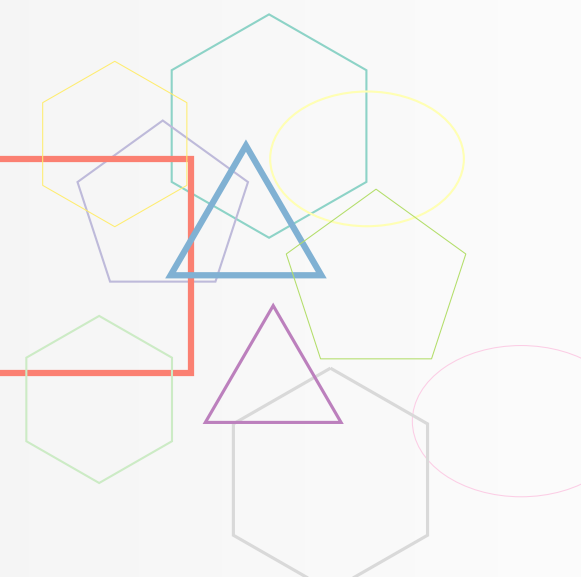[{"shape": "hexagon", "thickness": 1, "radius": 0.97, "center": [0.463, 0.781]}, {"shape": "oval", "thickness": 1, "radius": 0.83, "center": [0.631, 0.724]}, {"shape": "pentagon", "thickness": 1, "radius": 0.77, "center": [0.28, 0.636]}, {"shape": "square", "thickness": 3, "radius": 0.93, "center": [0.143, 0.538]}, {"shape": "triangle", "thickness": 3, "radius": 0.75, "center": [0.423, 0.597]}, {"shape": "pentagon", "thickness": 0.5, "radius": 0.81, "center": [0.647, 0.509]}, {"shape": "oval", "thickness": 0.5, "radius": 0.94, "center": [0.896, 0.27]}, {"shape": "hexagon", "thickness": 1.5, "radius": 0.96, "center": [0.569, 0.169]}, {"shape": "triangle", "thickness": 1.5, "radius": 0.67, "center": [0.47, 0.335]}, {"shape": "hexagon", "thickness": 1, "radius": 0.72, "center": [0.171, 0.307]}, {"shape": "hexagon", "thickness": 0.5, "radius": 0.72, "center": [0.197, 0.75]}]